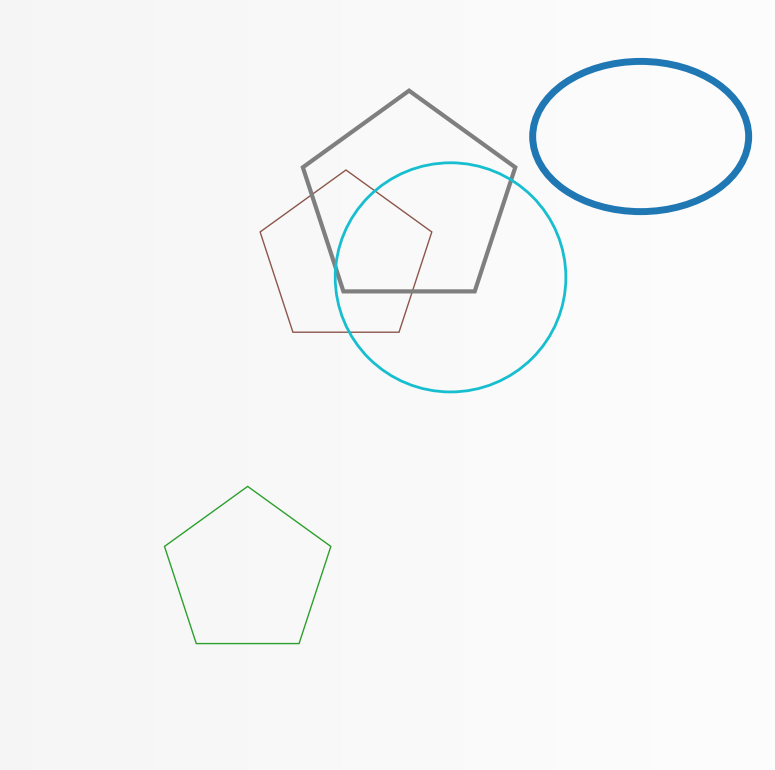[{"shape": "oval", "thickness": 2.5, "radius": 0.7, "center": [0.827, 0.823]}, {"shape": "pentagon", "thickness": 0.5, "radius": 0.56, "center": [0.32, 0.255]}, {"shape": "pentagon", "thickness": 0.5, "radius": 0.58, "center": [0.446, 0.663]}, {"shape": "pentagon", "thickness": 1.5, "radius": 0.72, "center": [0.528, 0.738]}, {"shape": "circle", "thickness": 1, "radius": 0.74, "center": [0.581, 0.64]}]